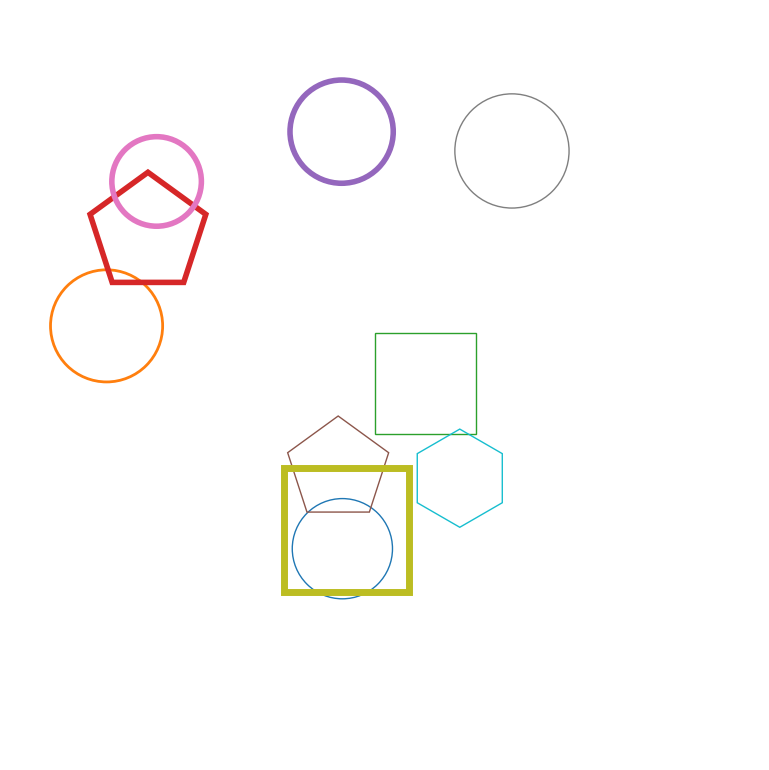[{"shape": "circle", "thickness": 0.5, "radius": 0.33, "center": [0.445, 0.287]}, {"shape": "circle", "thickness": 1, "radius": 0.36, "center": [0.138, 0.577]}, {"shape": "square", "thickness": 0.5, "radius": 0.33, "center": [0.553, 0.502]}, {"shape": "pentagon", "thickness": 2, "radius": 0.4, "center": [0.192, 0.697]}, {"shape": "circle", "thickness": 2, "radius": 0.34, "center": [0.444, 0.829]}, {"shape": "pentagon", "thickness": 0.5, "radius": 0.34, "center": [0.439, 0.391]}, {"shape": "circle", "thickness": 2, "radius": 0.29, "center": [0.203, 0.764]}, {"shape": "circle", "thickness": 0.5, "radius": 0.37, "center": [0.665, 0.804]}, {"shape": "square", "thickness": 2.5, "radius": 0.4, "center": [0.45, 0.312]}, {"shape": "hexagon", "thickness": 0.5, "radius": 0.32, "center": [0.597, 0.379]}]